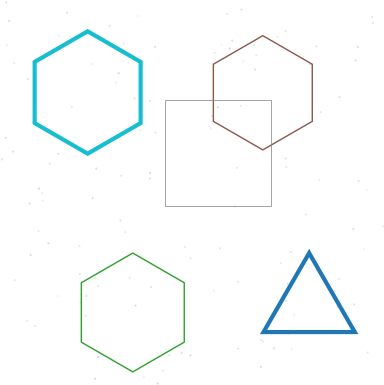[{"shape": "triangle", "thickness": 3, "radius": 0.68, "center": [0.803, 0.206]}, {"shape": "hexagon", "thickness": 1, "radius": 0.77, "center": [0.345, 0.188]}, {"shape": "hexagon", "thickness": 1, "radius": 0.74, "center": [0.683, 0.759]}, {"shape": "square", "thickness": 0.5, "radius": 0.69, "center": [0.566, 0.603]}, {"shape": "hexagon", "thickness": 3, "radius": 0.79, "center": [0.228, 0.76]}]